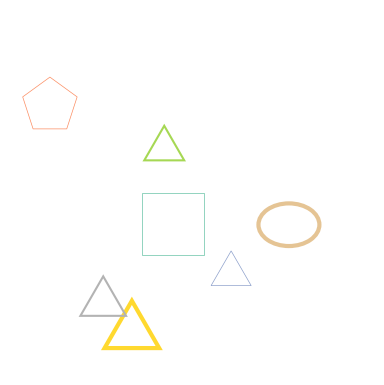[{"shape": "square", "thickness": 0.5, "radius": 0.4, "center": [0.448, 0.418]}, {"shape": "pentagon", "thickness": 0.5, "radius": 0.37, "center": [0.13, 0.725]}, {"shape": "triangle", "thickness": 0.5, "radius": 0.3, "center": [0.6, 0.288]}, {"shape": "triangle", "thickness": 1.5, "radius": 0.3, "center": [0.427, 0.613]}, {"shape": "triangle", "thickness": 3, "radius": 0.41, "center": [0.343, 0.137]}, {"shape": "oval", "thickness": 3, "radius": 0.4, "center": [0.75, 0.416]}, {"shape": "triangle", "thickness": 1.5, "radius": 0.34, "center": [0.268, 0.214]}]